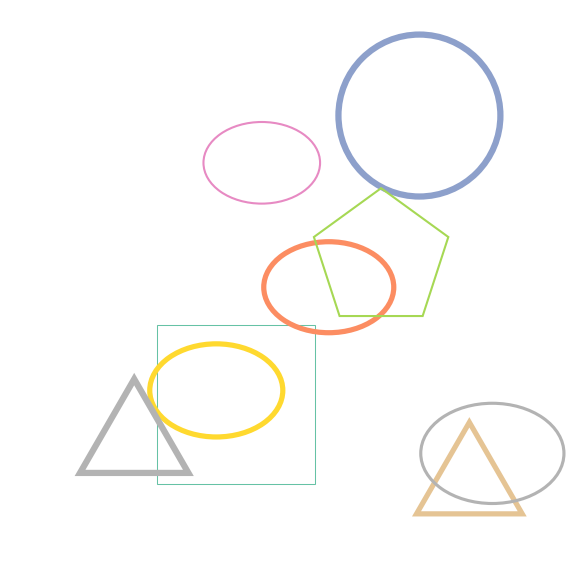[{"shape": "square", "thickness": 0.5, "radius": 0.69, "center": [0.409, 0.299]}, {"shape": "oval", "thickness": 2.5, "radius": 0.56, "center": [0.569, 0.502]}, {"shape": "circle", "thickness": 3, "radius": 0.7, "center": [0.726, 0.799]}, {"shape": "oval", "thickness": 1, "radius": 0.5, "center": [0.453, 0.717]}, {"shape": "pentagon", "thickness": 1, "radius": 0.61, "center": [0.66, 0.551]}, {"shape": "oval", "thickness": 2.5, "radius": 0.58, "center": [0.375, 0.323]}, {"shape": "triangle", "thickness": 2.5, "radius": 0.53, "center": [0.813, 0.162]}, {"shape": "oval", "thickness": 1.5, "radius": 0.62, "center": [0.853, 0.214]}, {"shape": "triangle", "thickness": 3, "radius": 0.54, "center": [0.232, 0.234]}]